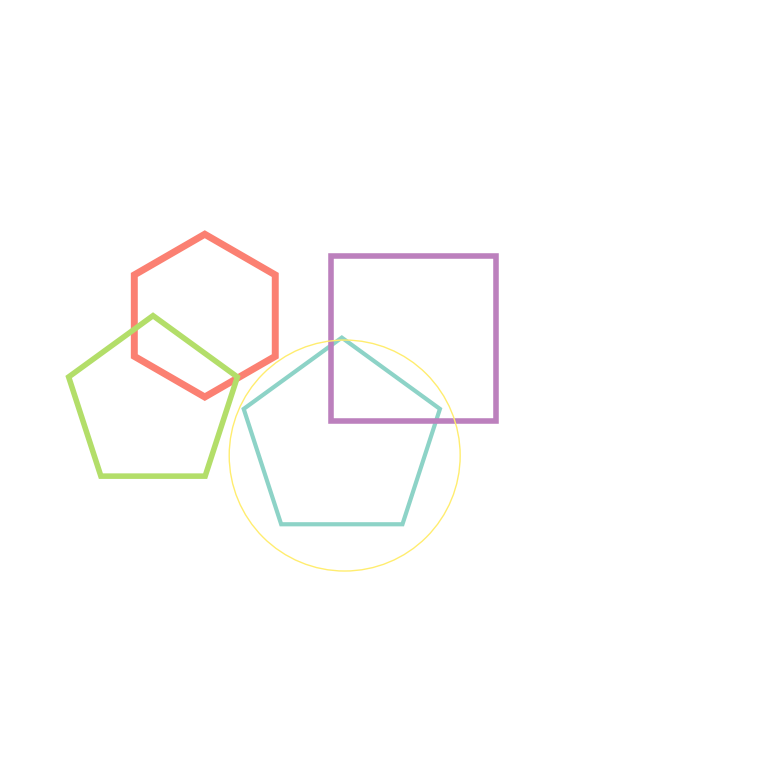[{"shape": "pentagon", "thickness": 1.5, "radius": 0.67, "center": [0.444, 0.428]}, {"shape": "hexagon", "thickness": 2.5, "radius": 0.53, "center": [0.266, 0.59]}, {"shape": "pentagon", "thickness": 2, "radius": 0.58, "center": [0.199, 0.475]}, {"shape": "square", "thickness": 2, "radius": 0.54, "center": [0.537, 0.561]}, {"shape": "circle", "thickness": 0.5, "radius": 0.75, "center": [0.448, 0.408]}]